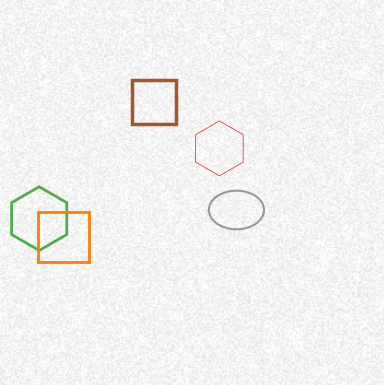[{"shape": "hexagon", "thickness": 0.5, "radius": 0.36, "center": [0.57, 0.615]}, {"shape": "hexagon", "thickness": 2, "radius": 0.41, "center": [0.102, 0.432]}, {"shape": "square", "thickness": 2, "radius": 0.33, "center": [0.166, 0.384]}, {"shape": "square", "thickness": 2.5, "radius": 0.29, "center": [0.4, 0.735]}, {"shape": "oval", "thickness": 1.5, "radius": 0.36, "center": [0.614, 0.455]}]